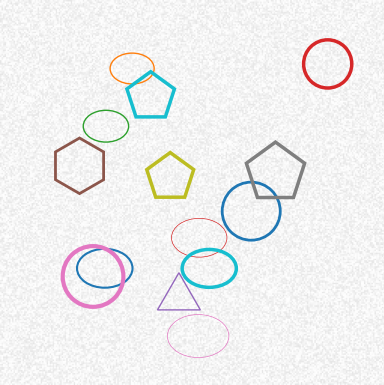[{"shape": "oval", "thickness": 1.5, "radius": 0.36, "center": [0.272, 0.303]}, {"shape": "circle", "thickness": 2, "radius": 0.38, "center": [0.653, 0.452]}, {"shape": "oval", "thickness": 1, "radius": 0.29, "center": [0.343, 0.822]}, {"shape": "oval", "thickness": 1, "radius": 0.29, "center": [0.275, 0.672]}, {"shape": "oval", "thickness": 0.5, "radius": 0.36, "center": [0.517, 0.382]}, {"shape": "circle", "thickness": 2.5, "radius": 0.31, "center": [0.851, 0.834]}, {"shape": "triangle", "thickness": 1, "radius": 0.32, "center": [0.465, 0.227]}, {"shape": "hexagon", "thickness": 2, "radius": 0.36, "center": [0.207, 0.569]}, {"shape": "oval", "thickness": 0.5, "radius": 0.4, "center": [0.515, 0.127]}, {"shape": "circle", "thickness": 3, "radius": 0.39, "center": [0.242, 0.282]}, {"shape": "pentagon", "thickness": 2.5, "radius": 0.4, "center": [0.716, 0.551]}, {"shape": "pentagon", "thickness": 2.5, "radius": 0.32, "center": [0.442, 0.54]}, {"shape": "pentagon", "thickness": 2.5, "radius": 0.32, "center": [0.391, 0.749]}, {"shape": "oval", "thickness": 2.5, "radius": 0.35, "center": [0.544, 0.303]}]